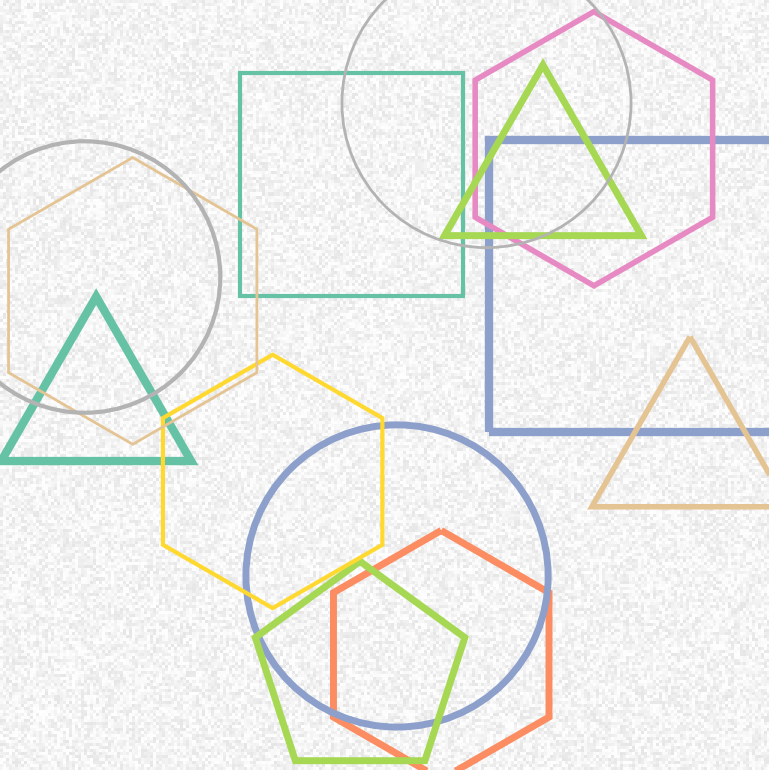[{"shape": "triangle", "thickness": 3, "radius": 0.71, "center": [0.125, 0.472]}, {"shape": "square", "thickness": 1.5, "radius": 0.72, "center": [0.457, 0.761]}, {"shape": "hexagon", "thickness": 2.5, "radius": 0.81, "center": [0.573, 0.15]}, {"shape": "circle", "thickness": 2.5, "radius": 0.98, "center": [0.516, 0.252]}, {"shape": "square", "thickness": 3, "radius": 0.95, "center": [0.825, 0.629]}, {"shape": "hexagon", "thickness": 2, "radius": 0.89, "center": [0.771, 0.807]}, {"shape": "triangle", "thickness": 2.5, "radius": 0.74, "center": [0.705, 0.768]}, {"shape": "pentagon", "thickness": 2.5, "radius": 0.72, "center": [0.468, 0.128]}, {"shape": "hexagon", "thickness": 1.5, "radius": 0.82, "center": [0.354, 0.375]}, {"shape": "triangle", "thickness": 2, "radius": 0.74, "center": [0.896, 0.415]}, {"shape": "hexagon", "thickness": 1, "radius": 0.93, "center": [0.172, 0.609]}, {"shape": "circle", "thickness": 1.5, "radius": 0.88, "center": [0.11, 0.64]}, {"shape": "circle", "thickness": 1, "radius": 0.94, "center": [0.632, 0.866]}]